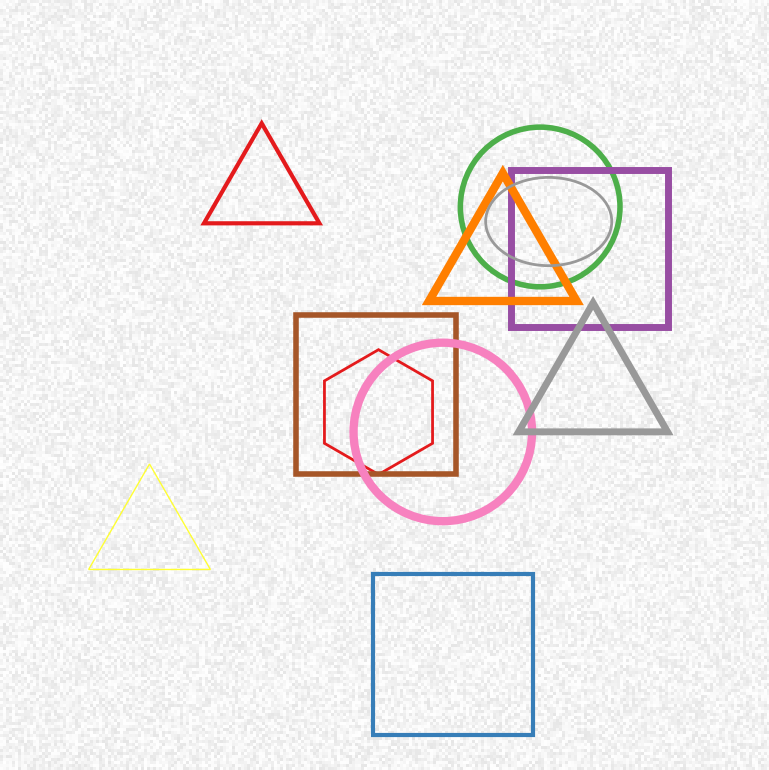[{"shape": "triangle", "thickness": 1.5, "radius": 0.43, "center": [0.34, 0.753]}, {"shape": "hexagon", "thickness": 1, "radius": 0.41, "center": [0.492, 0.465]}, {"shape": "square", "thickness": 1.5, "radius": 0.52, "center": [0.588, 0.15]}, {"shape": "circle", "thickness": 2, "radius": 0.52, "center": [0.702, 0.731]}, {"shape": "square", "thickness": 2.5, "radius": 0.51, "center": [0.766, 0.678]}, {"shape": "triangle", "thickness": 3, "radius": 0.55, "center": [0.653, 0.664]}, {"shape": "triangle", "thickness": 0.5, "radius": 0.46, "center": [0.194, 0.306]}, {"shape": "square", "thickness": 2, "radius": 0.52, "center": [0.488, 0.487]}, {"shape": "circle", "thickness": 3, "radius": 0.58, "center": [0.575, 0.439]}, {"shape": "triangle", "thickness": 2.5, "radius": 0.56, "center": [0.77, 0.495]}, {"shape": "oval", "thickness": 1, "radius": 0.41, "center": [0.713, 0.712]}]